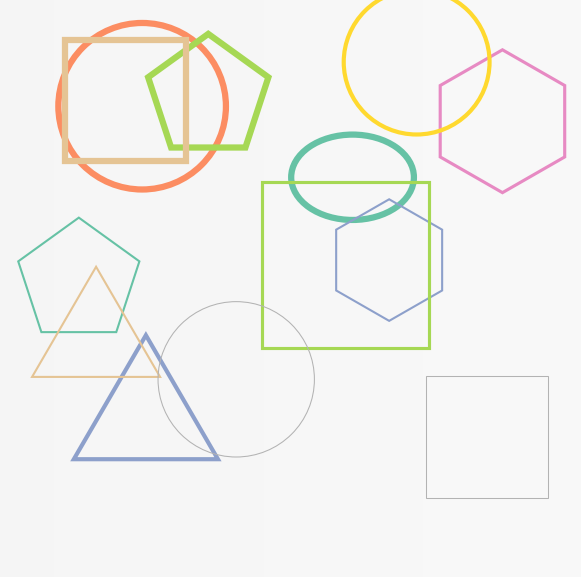[{"shape": "oval", "thickness": 3, "radius": 0.53, "center": [0.607, 0.692]}, {"shape": "pentagon", "thickness": 1, "radius": 0.55, "center": [0.136, 0.513]}, {"shape": "circle", "thickness": 3, "radius": 0.72, "center": [0.245, 0.815]}, {"shape": "hexagon", "thickness": 1, "radius": 0.53, "center": [0.67, 0.549]}, {"shape": "triangle", "thickness": 2, "radius": 0.72, "center": [0.251, 0.276]}, {"shape": "hexagon", "thickness": 1.5, "radius": 0.62, "center": [0.864, 0.789]}, {"shape": "square", "thickness": 1.5, "radius": 0.72, "center": [0.594, 0.54]}, {"shape": "pentagon", "thickness": 3, "radius": 0.54, "center": [0.358, 0.832]}, {"shape": "circle", "thickness": 2, "radius": 0.63, "center": [0.717, 0.892]}, {"shape": "square", "thickness": 3, "radius": 0.52, "center": [0.216, 0.825]}, {"shape": "triangle", "thickness": 1, "radius": 0.64, "center": [0.165, 0.41]}, {"shape": "square", "thickness": 0.5, "radius": 0.53, "center": [0.838, 0.243]}, {"shape": "circle", "thickness": 0.5, "radius": 0.67, "center": [0.406, 0.342]}]